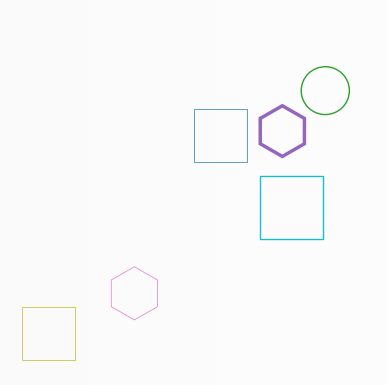[{"shape": "square", "thickness": 0.5, "radius": 0.34, "center": [0.568, 0.649]}, {"shape": "circle", "thickness": 1, "radius": 0.31, "center": [0.839, 0.765]}, {"shape": "hexagon", "thickness": 2.5, "radius": 0.33, "center": [0.729, 0.659]}, {"shape": "hexagon", "thickness": 0.5, "radius": 0.35, "center": [0.347, 0.238]}, {"shape": "square", "thickness": 0.5, "radius": 0.34, "center": [0.126, 0.134]}, {"shape": "square", "thickness": 1, "radius": 0.41, "center": [0.752, 0.462]}]